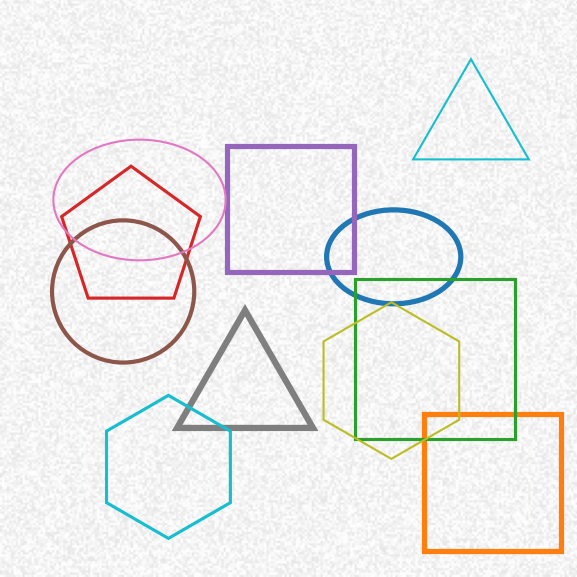[{"shape": "oval", "thickness": 2.5, "radius": 0.58, "center": [0.682, 0.554]}, {"shape": "square", "thickness": 2.5, "radius": 0.59, "center": [0.853, 0.163]}, {"shape": "square", "thickness": 1.5, "radius": 0.69, "center": [0.753, 0.377]}, {"shape": "pentagon", "thickness": 1.5, "radius": 0.63, "center": [0.227, 0.585]}, {"shape": "square", "thickness": 2.5, "radius": 0.55, "center": [0.503, 0.637]}, {"shape": "circle", "thickness": 2, "radius": 0.62, "center": [0.213, 0.494]}, {"shape": "oval", "thickness": 1, "radius": 0.75, "center": [0.242, 0.653]}, {"shape": "triangle", "thickness": 3, "radius": 0.68, "center": [0.424, 0.326]}, {"shape": "hexagon", "thickness": 1, "radius": 0.68, "center": [0.678, 0.34]}, {"shape": "hexagon", "thickness": 1.5, "radius": 0.62, "center": [0.292, 0.191]}, {"shape": "triangle", "thickness": 1, "radius": 0.58, "center": [0.816, 0.781]}]